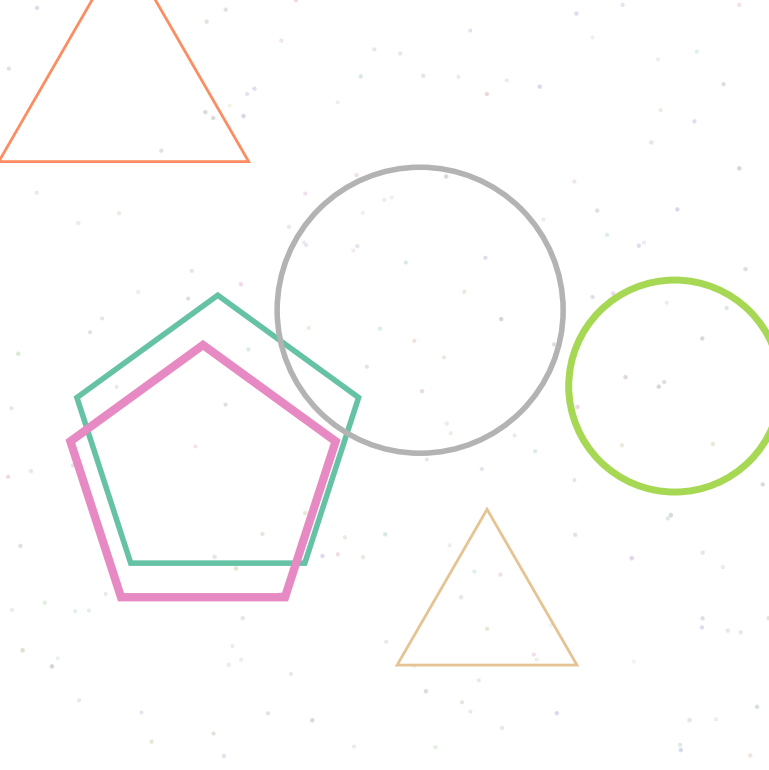[{"shape": "pentagon", "thickness": 2, "radius": 0.96, "center": [0.283, 0.424]}, {"shape": "triangle", "thickness": 1, "radius": 0.94, "center": [0.161, 0.884]}, {"shape": "pentagon", "thickness": 3, "radius": 0.91, "center": [0.264, 0.371]}, {"shape": "circle", "thickness": 2.5, "radius": 0.69, "center": [0.876, 0.499]}, {"shape": "triangle", "thickness": 1, "radius": 0.67, "center": [0.633, 0.204]}, {"shape": "circle", "thickness": 2, "radius": 0.93, "center": [0.546, 0.597]}]